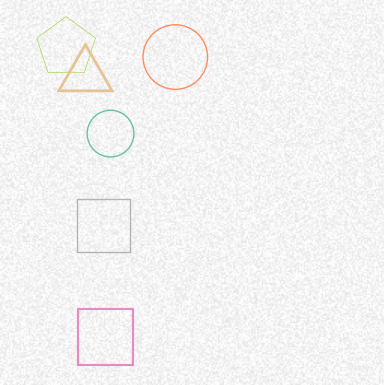[{"shape": "circle", "thickness": 1, "radius": 0.3, "center": [0.287, 0.653]}, {"shape": "circle", "thickness": 1, "radius": 0.42, "center": [0.455, 0.852]}, {"shape": "square", "thickness": 1.5, "radius": 0.36, "center": [0.274, 0.124]}, {"shape": "pentagon", "thickness": 0.5, "radius": 0.4, "center": [0.172, 0.876]}, {"shape": "triangle", "thickness": 2, "radius": 0.4, "center": [0.222, 0.804]}, {"shape": "square", "thickness": 1, "radius": 0.34, "center": [0.27, 0.415]}]